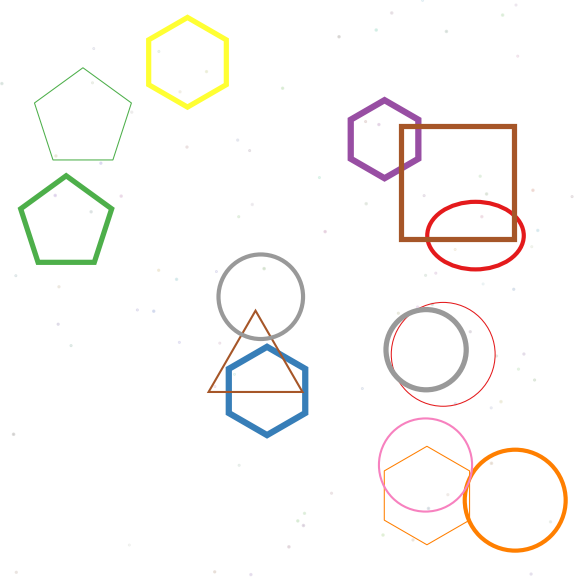[{"shape": "circle", "thickness": 0.5, "radius": 0.45, "center": [0.767, 0.386]}, {"shape": "oval", "thickness": 2, "radius": 0.42, "center": [0.823, 0.591]}, {"shape": "hexagon", "thickness": 3, "radius": 0.38, "center": [0.462, 0.322]}, {"shape": "pentagon", "thickness": 2.5, "radius": 0.41, "center": [0.115, 0.612]}, {"shape": "pentagon", "thickness": 0.5, "radius": 0.44, "center": [0.144, 0.794]}, {"shape": "hexagon", "thickness": 3, "radius": 0.34, "center": [0.666, 0.758]}, {"shape": "circle", "thickness": 2, "radius": 0.44, "center": [0.892, 0.133]}, {"shape": "hexagon", "thickness": 0.5, "radius": 0.43, "center": [0.739, 0.141]}, {"shape": "hexagon", "thickness": 2.5, "radius": 0.39, "center": [0.325, 0.891]}, {"shape": "square", "thickness": 2.5, "radius": 0.49, "center": [0.792, 0.683]}, {"shape": "triangle", "thickness": 1, "radius": 0.47, "center": [0.442, 0.367]}, {"shape": "circle", "thickness": 1, "radius": 0.4, "center": [0.737, 0.194]}, {"shape": "circle", "thickness": 2.5, "radius": 0.35, "center": [0.738, 0.394]}, {"shape": "circle", "thickness": 2, "radius": 0.37, "center": [0.452, 0.485]}]